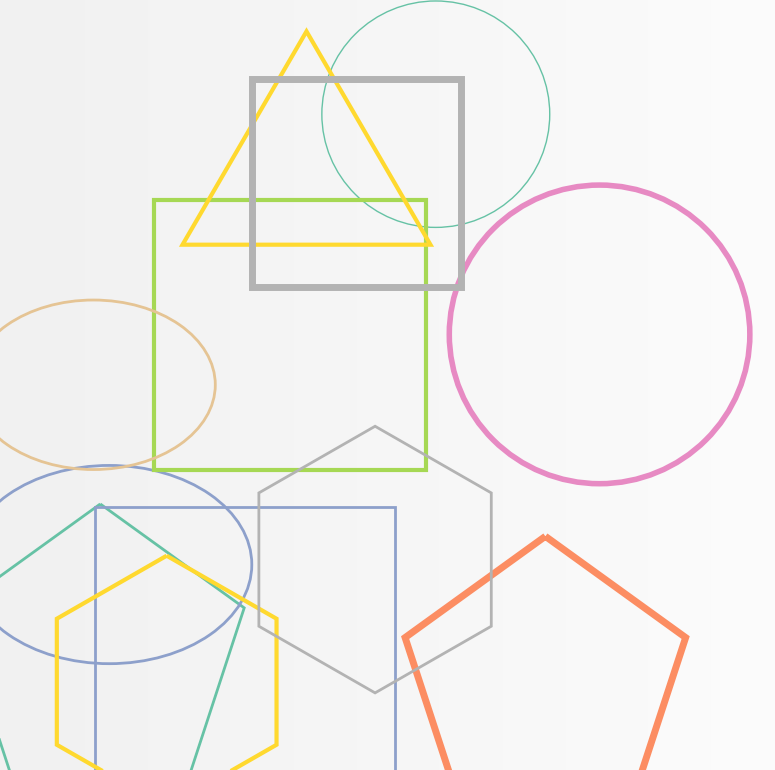[{"shape": "pentagon", "thickness": 1, "radius": 0.98, "center": [0.129, 0.15]}, {"shape": "circle", "thickness": 0.5, "radius": 0.74, "center": [0.562, 0.852]}, {"shape": "pentagon", "thickness": 2.5, "radius": 0.95, "center": [0.704, 0.113]}, {"shape": "oval", "thickness": 1, "radius": 0.92, "center": [0.141, 0.267]}, {"shape": "square", "thickness": 1, "radius": 0.97, "center": [0.316, 0.149]}, {"shape": "circle", "thickness": 2, "radius": 0.97, "center": [0.774, 0.566]}, {"shape": "square", "thickness": 1.5, "radius": 0.88, "center": [0.374, 0.565]}, {"shape": "hexagon", "thickness": 1.5, "radius": 0.82, "center": [0.215, 0.115]}, {"shape": "triangle", "thickness": 1.5, "radius": 0.92, "center": [0.395, 0.775]}, {"shape": "oval", "thickness": 1, "radius": 0.79, "center": [0.121, 0.5]}, {"shape": "square", "thickness": 2.5, "radius": 0.67, "center": [0.46, 0.762]}, {"shape": "hexagon", "thickness": 1, "radius": 0.87, "center": [0.484, 0.273]}]